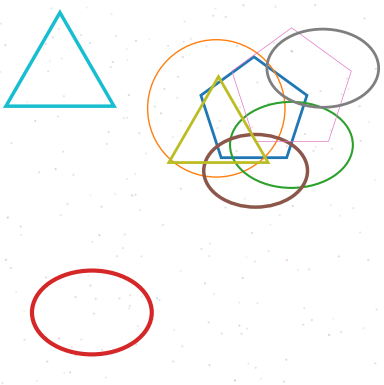[{"shape": "pentagon", "thickness": 2, "radius": 0.72, "center": [0.66, 0.708]}, {"shape": "circle", "thickness": 1, "radius": 0.89, "center": [0.562, 0.719]}, {"shape": "oval", "thickness": 1.5, "radius": 0.8, "center": [0.757, 0.624]}, {"shape": "oval", "thickness": 3, "radius": 0.78, "center": [0.239, 0.188]}, {"shape": "oval", "thickness": 2.5, "radius": 0.67, "center": [0.664, 0.556]}, {"shape": "pentagon", "thickness": 0.5, "radius": 0.82, "center": [0.757, 0.765]}, {"shape": "oval", "thickness": 2, "radius": 0.73, "center": [0.838, 0.823]}, {"shape": "triangle", "thickness": 2, "radius": 0.74, "center": [0.567, 0.652]}, {"shape": "triangle", "thickness": 2.5, "radius": 0.81, "center": [0.156, 0.805]}]